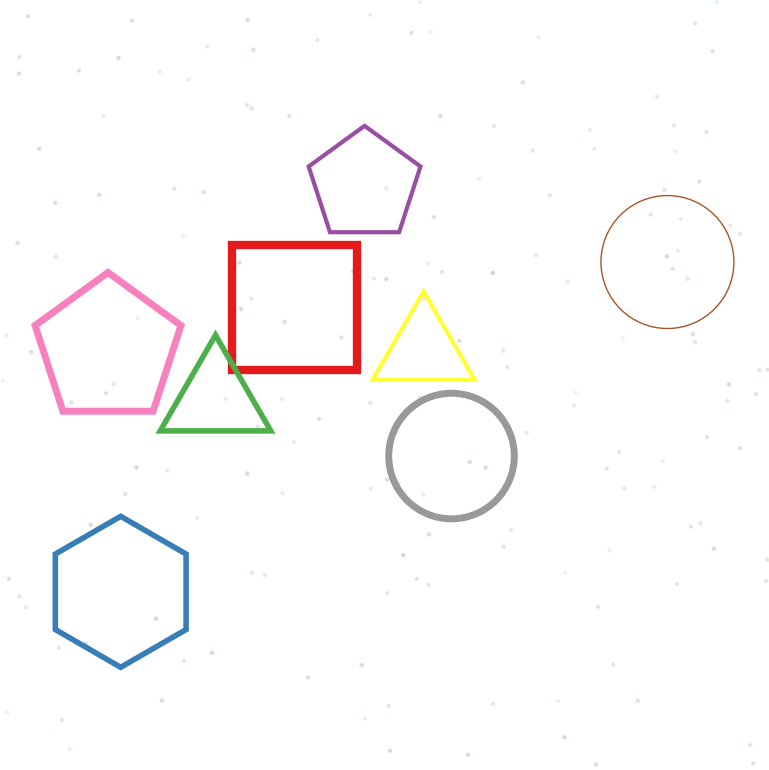[{"shape": "square", "thickness": 3, "radius": 0.41, "center": [0.382, 0.6]}, {"shape": "hexagon", "thickness": 2, "radius": 0.49, "center": [0.157, 0.231]}, {"shape": "triangle", "thickness": 2, "radius": 0.41, "center": [0.28, 0.482]}, {"shape": "pentagon", "thickness": 1.5, "radius": 0.38, "center": [0.473, 0.76]}, {"shape": "triangle", "thickness": 1.5, "radius": 0.38, "center": [0.55, 0.545]}, {"shape": "circle", "thickness": 0.5, "radius": 0.43, "center": [0.867, 0.66]}, {"shape": "pentagon", "thickness": 2.5, "radius": 0.5, "center": [0.14, 0.546]}, {"shape": "circle", "thickness": 2.5, "radius": 0.41, "center": [0.586, 0.408]}]